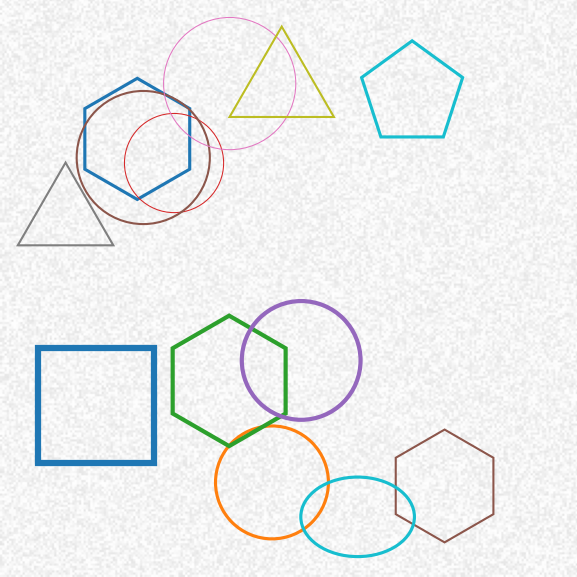[{"shape": "hexagon", "thickness": 1.5, "radius": 0.52, "center": [0.238, 0.759]}, {"shape": "square", "thickness": 3, "radius": 0.5, "center": [0.167, 0.297]}, {"shape": "circle", "thickness": 1.5, "radius": 0.49, "center": [0.471, 0.164]}, {"shape": "hexagon", "thickness": 2, "radius": 0.56, "center": [0.397, 0.34]}, {"shape": "circle", "thickness": 0.5, "radius": 0.43, "center": [0.301, 0.717]}, {"shape": "circle", "thickness": 2, "radius": 0.51, "center": [0.522, 0.375]}, {"shape": "circle", "thickness": 1, "radius": 0.58, "center": [0.248, 0.726]}, {"shape": "hexagon", "thickness": 1, "radius": 0.49, "center": [0.77, 0.158]}, {"shape": "circle", "thickness": 0.5, "radius": 0.57, "center": [0.398, 0.854]}, {"shape": "triangle", "thickness": 1, "radius": 0.48, "center": [0.114, 0.622]}, {"shape": "triangle", "thickness": 1, "radius": 0.52, "center": [0.488, 0.849]}, {"shape": "pentagon", "thickness": 1.5, "radius": 0.46, "center": [0.714, 0.836]}, {"shape": "oval", "thickness": 1.5, "radius": 0.49, "center": [0.619, 0.104]}]